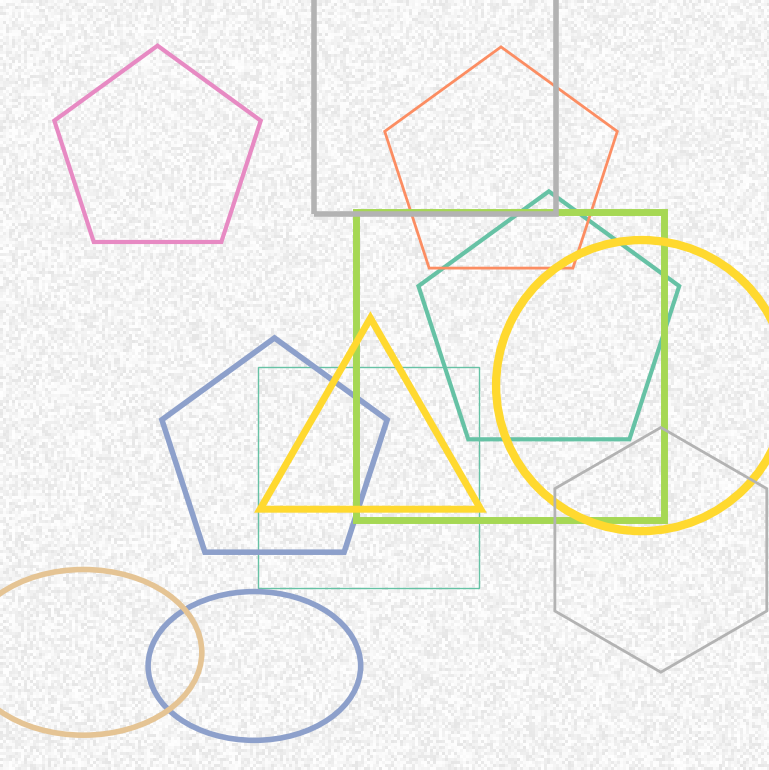[{"shape": "square", "thickness": 0.5, "radius": 0.72, "center": [0.478, 0.38]}, {"shape": "pentagon", "thickness": 1.5, "radius": 0.89, "center": [0.713, 0.573]}, {"shape": "pentagon", "thickness": 1, "radius": 0.79, "center": [0.651, 0.78]}, {"shape": "pentagon", "thickness": 2, "radius": 0.77, "center": [0.357, 0.407]}, {"shape": "oval", "thickness": 2, "radius": 0.69, "center": [0.33, 0.135]}, {"shape": "pentagon", "thickness": 1.5, "radius": 0.7, "center": [0.205, 0.8]}, {"shape": "square", "thickness": 2.5, "radius": 1.0, "center": [0.662, 0.524]}, {"shape": "circle", "thickness": 3, "radius": 0.95, "center": [0.833, 0.499]}, {"shape": "triangle", "thickness": 2.5, "radius": 0.83, "center": [0.481, 0.421]}, {"shape": "oval", "thickness": 2, "radius": 0.77, "center": [0.108, 0.153]}, {"shape": "hexagon", "thickness": 1, "radius": 0.79, "center": [0.858, 0.286]}, {"shape": "square", "thickness": 2, "radius": 0.79, "center": [0.565, 0.879]}]